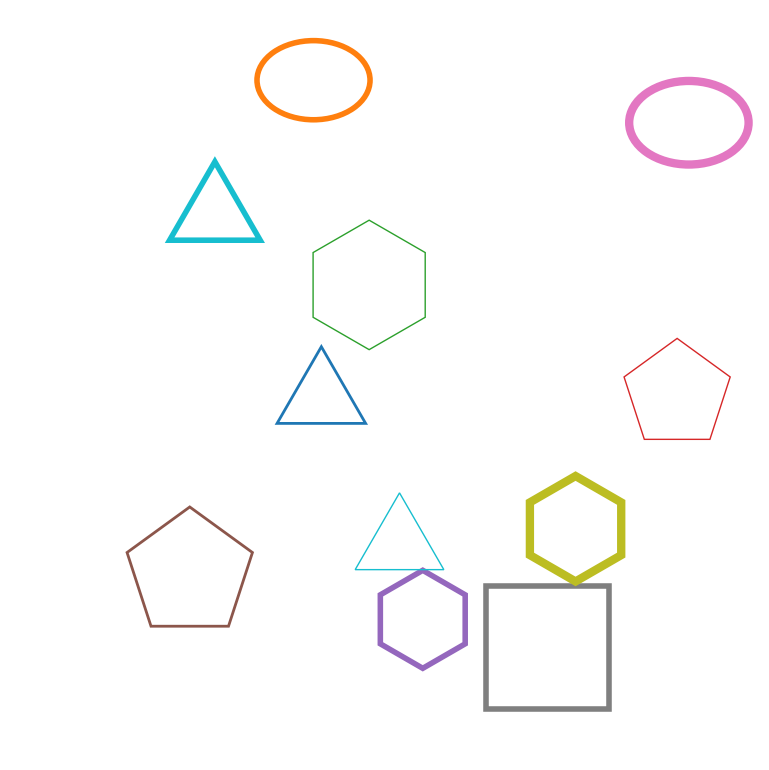[{"shape": "triangle", "thickness": 1, "radius": 0.33, "center": [0.417, 0.483]}, {"shape": "oval", "thickness": 2, "radius": 0.37, "center": [0.407, 0.896]}, {"shape": "hexagon", "thickness": 0.5, "radius": 0.42, "center": [0.479, 0.63]}, {"shape": "pentagon", "thickness": 0.5, "radius": 0.36, "center": [0.879, 0.488]}, {"shape": "hexagon", "thickness": 2, "radius": 0.32, "center": [0.549, 0.196]}, {"shape": "pentagon", "thickness": 1, "radius": 0.43, "center": [0.246, 0.256]}, {"shape": "oval", "thickness": 3, "radius": 0.39, "center": [0.895, 0.841]}, {"shape": "square", "thickness": 2, "radius": 0.4, "center": [0.711, 0.16]}, {"shape": "hexagon", "thickness": 3, "radius": 0.34, "center": [0.747, 0.313]}, {"shape": "triangle", "thickness": 2, "radius": 0.34, "center": [0.279, 0.722]}, {"shape": "triangle", "thickness": 0.5, "radius": 0.33, "center": [0.519, 0.293]}]